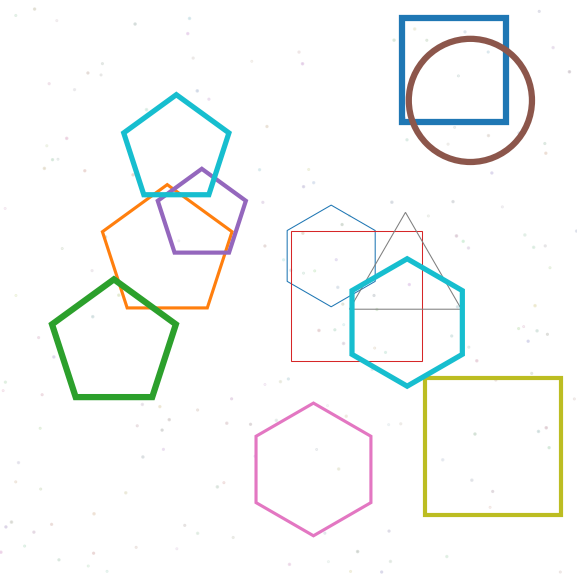[{"shape": "square", "thickness": 3, "radius": 0.45, "center": [0.786, 0.878]}, {"shape": "hexagon", "thickness": 0.5, "radius": 0.44, "center": [0.573, 0.556]}, {"shape": "pentagon", "thickness": 1.5, "radius": 0.59, "center": [0.29, 0.561]}, {"shape": "pentagon", "thickness": 3, "radius": 0.56, "center": [0.197, 0.403]}, {"shape": "square", "thickness": 0.5, "radius": 0.56, "center": [0.617, 0.486]}, {"shape": "pentagon", "thickness": 2, "radius": 0.4, "center": [0.349, 0.627]}, {"shape": "circle", "thickness": 3, "radius": 0.53, "center": [0.815, 0.825]}, {"shape": "hexagon", "thickness": 1.5, "radius": 0.57, "center": [0.543, 0.186]}, {"shape": "triangle", "thickness": 0.5, "radius": 0.56, "center": [0.702, 0.52]}, {"shape": "square", "thickness": 2, "radius": 0.59, "center": [0.854, 0.226]}, {"shape": "pentagon", "thickness": 2.5, "radius": 0.48, "center": [0.305, 0.739]}, {"shape": "hexagon", "thickness": 2.5, "radius": 0.55, "center": [0.705, 0.441]}]